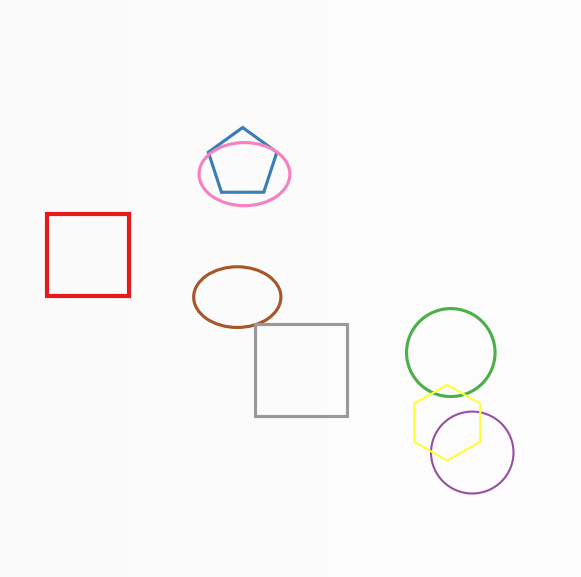[{"shape": "square", "thickness": 2, "radius": 0.35, "center": [0.152, 0.557]}, {"shape": "pentagon", "thickness": 1.5, "radius": 0.31, "center": [0.417, 0.716]}, {"shape": "circle", "thickness": 1.5, "radius": 0.38, "center": [0.776, 0.389]}, {"shape": "circle", "thickness": 1, "radius": 0.35, "center": [0.812, 0.216]}, {"shape": "hexagon", "thickness": 1, "radius": 0.33, "center": [0.769, 0.267]}, {"shape": "oval", "thickness": 1.5, "radius": 0.38, "center": [0.408, 0.485]}, {"shape": "oval", "thickness": 1.5, "radius": 0.39, "center": [0.421, 0.698]}, {"shape": "square", "thickness": 1.5, "radius": 0.4, "center": [0.518, 0.358]}]